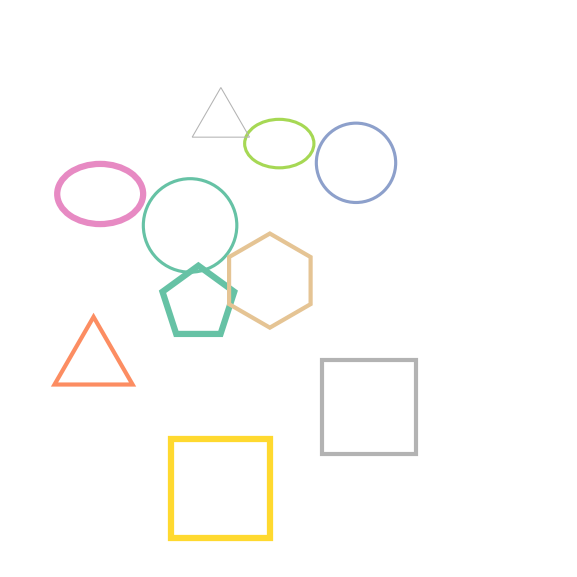[{"shape": "circle", "thickness": 1.5, "radius": 0.4, "center": [0.329, 0.609]}, {"shape": "pentagon", "thickness": 3, "radius": 0.33, "center": [0.344, 0.474]}, {"shape": "triangle", "thickness": 2, "radius": 0.39, "center": [0.162, 0.372]}, {"shape": "circle", "thickness": 1.5, "radius": 0.34, "center": [0.616, 0.717]}, {"shape": "oval", "thickness": 3, "radius": 0.37, "center": [0.173, 0.663]}, {"shape": "oval", "thickness": 1.5, "radius": 0.3, "center": [0.484, 0.751]}, {"shape": "square", "thickness": 3, "radius": 0.43, "center": [0.382, 0.153]}, {"shape": "hexagon", "thickness": 2, "radius": 0.41, "center": [0.467, 0.513]}, {"shape": "square", "thickness": 2, "radius": 0.41, "center": [0.639, 0.294]}, {"shape": "triangle", "thickness": 0.5, "radius": 0.29, "center": [0.382, 0.79]}]